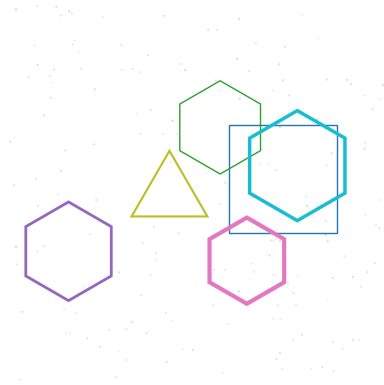[{"shape": "square", "thickness": 1, "radius": 0.7, "center": [0.734, 0.535]}, {"shape": "hexagon", "thickness": 1, "radius": 0.61, "center": [0.572, 0.669]}, {"shape": "hexagon", "thickness": 2, "radius": 0.64, "center": [0.178, 0.347]}, {"shape": "hexagon", "thickness": 3, "radius": 0.56, "center": [0.641, 0.323]}, {"shape": "triangle", "thickness": 1.5, "radius": 0.57, "center": [0.44, 0.495]}, {"shape": "hexagon", "thickness": 2.5, "radius": 0.71, "center": [0.772, 0.57]}]